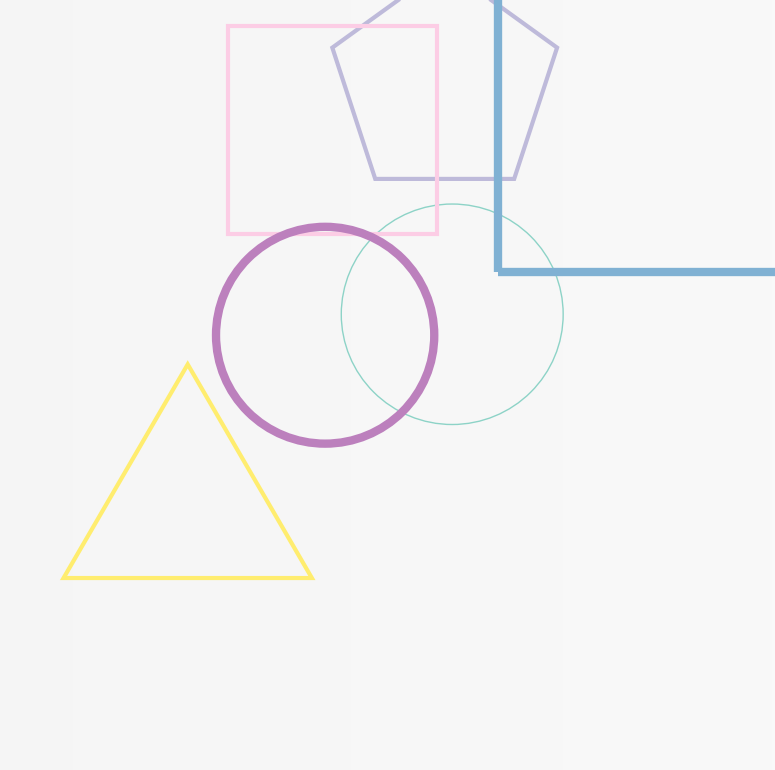[{"shape": "circle", "thickness": 0.5, "radius": 0.72, "center": [0.584, 0.592]}, {"shape": "pentagon", "thickness": 1.5, "radius": 0.76, "center": [0.574, 0.891]}, {"shape": "square", "thickness": 3, "radius": 1.0, "center": [0.842, 0.846]}, {"shape": "square", "thickness": 1.5, "radius": 0.67, "center": [0.428, 0.831]}, {"shape": "circle", "thickness": 3, "radius": 0.7, "center": [0.42, 0.565]}, {"shape": "triangle", "thickness": 1.5, "radius": 0.92, "center": [0.242, 0.342]}]